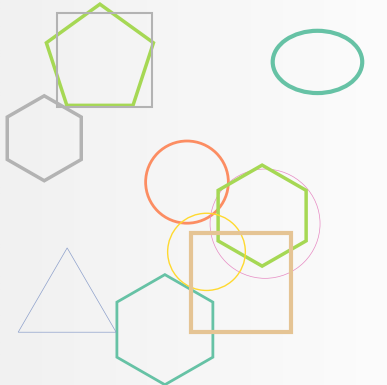[{"shape": "hexagon", "thickness": 2, "radius": 0.71, "center": [0.426, 0.144]}, {"shape": "oval", "thickness": 3, "radius": 0.58, "center": [0.819, 0.839]}, {"shape": "circle", "thickness": 2, "radius": 0.53, "center": [0.483, 0.527]}, {"shape": "triangle", "thickness": 0.5, "radius": 0.73, "center": [0.173, 0.21]}, {"shape": "circle", "thickness": 0.5, "radius": 0.71, "center": [0.684, 0.419]}, {"shape": "pentagon", "thickness": 2.5, "radius": 0.73, "center": [0.258, 0.844]}, {"shape": "hexagon", "thickness": 2.5, "radius": 0.66, "center": [0.676, 0.44]}, {"shape": "circle", "thickness": 1, "radius": 0.5, "center": [0.533, 0.346]}, {"shape": "square", "thickness": 3, "radius": 0.64, "center": [0.622, 0.265]}, {"shape": "hexagon", "thickness": 2.5, "radius": 0.55, "center": [0.114, 0.641]}, {"shape": "square", "thickness": 1.5, "radius": 0.61, "center": [0.27, 0.843]}]